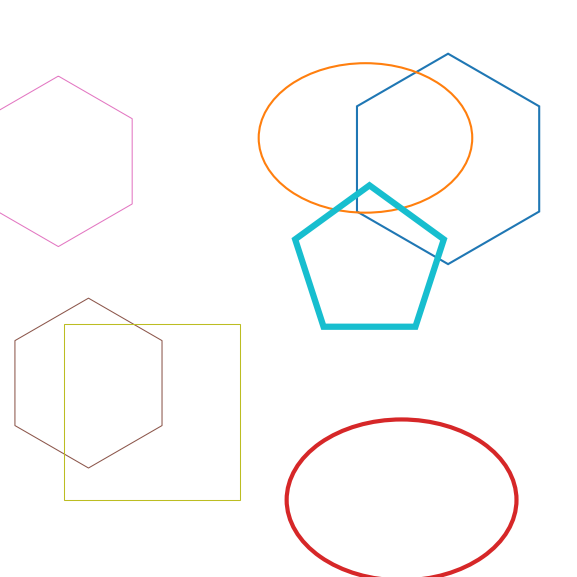[{"shape": "hexagon", "thickness": 1, "radius": 0.91, "center": [0.776, 0.724]}, {"shape": "oval", "thickness": 1, "radius": 0.92, "center": [0.633, 0.76]}, {"shape": "oval", "thickness": 2, "radius": 0.99, "center": [0.695, 0.133]}, {"shape": "hexagon", "thickness": 0.5, "radius": 0.74, "center": [0.153, 0.336]}, {"shape": "hexagon", "thickness": 0.5, "radius": 0.74, "center": [0.101, 0.72]}, {"shape": "square", "thickness": 0.5, "radius": 0.76, "center": [0.263, 0.286]}, {"shape": "pentagon", "thickness": 3, "radius": 0.68, "center": [0.64, 0.543]}]